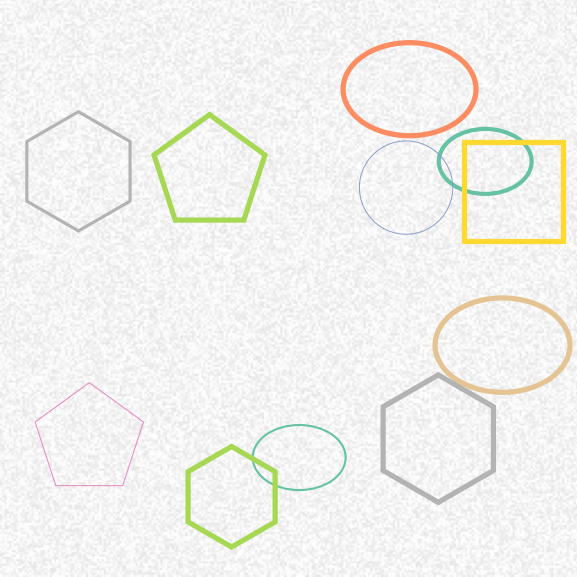[{"shape": "oval", "thickness": 2, "radius": 0.4, "center": [0.84, 0.72]}, {"shape": "oval", "thickness": 1, "radius": 0.4, "center": [0.518, 0.207]}, {"shape": "oval", "thickness": 2.5, "radius": 0.58, "center": [0.709, 0.845]}, {"shape": "circle", "thickness": 0.5, "radius": 0.4, "center": [0.703, 0.674]}, {"shape": "pentagon", "thickness": 0.5, "radius": 0.49, "center": [0.155, 0.238]}, {"shape": "hexagon", "thickness": 2.5, "radius": 0.44, "center": [0.401, 0.139]}, {"shape": "pentagon", "thickness": 2.5, "radius": 0.5, "center": [0.363, 0.7]}, {"shape": "square", "thickness": 2.5, "radius": 0.43, "center": [0.889, 0.667]}, {"shape": "oval", "thickness": 2.5, "radius": 0.58, "center": [0.87, 0.402]}, {"shape": "hexagon", "thickness": 2.5, "radius": 0.55, "center": [0.759, 0.24]}, {"shape": "hexagon", "thickness": 1.5, "radius": 0.52, "center": [0.136, 0.702]}]